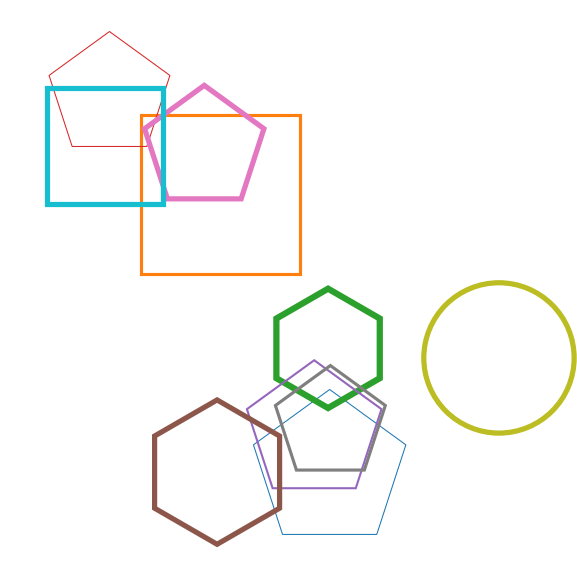[{"shape": "pentagon", "thickness": 0.5, "radius": 0.69, "center": [0.571, 0.186]}, {"shape": "square", "thickness": 1.5, "radius": 0.69, "center": [0.381, 0.663]}, {"shape": "hexagon", "thickness": 3, "radius": 0.52, "center": [0.568, 0.396]}, {"shape": "pentagon", "thickness": 0.5, "radius": 0.55, "center": [0.19, 0.835]}, {"shape": "pentagon", "thickness": 1, "radius": 0.61, "center": [0.544, 0.253]}, {"shape": "hexagon", "thickness": 2.5, "radius": 0.62, "center": [0.376, 0.182]}, {"shape": "pentagon", "thickness": 2.5, "radius": 0.54, "center": [0.354, 0.743]}, {"shape": "pentagon", "thickness": 1.5, "radius": 0.5, "center": [0.572, 0.266]}, {"shape": "circle", "thickness": 2.5, "radius": 0.65, "center": [0.864, 0.379]}, {"shape": "square", "thickness": 2.5, "radius": 0.5, "center": [0.182, 0.747]}]